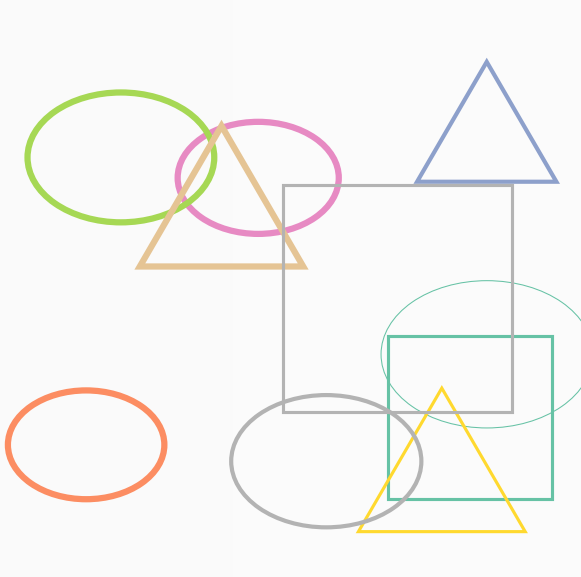[{"shape": "oval", "thickness": 0.5, "radius": 0.91, "center": [0.838, 0.386]}, {"shape": "square", "thickness": 1.5, "radius": 0.71, "center": [0.808, 0.276]}, {"shape": "oval", "thickness": 3, "radius": 0.67, "center": [0.148, 0.229]}, {"shape": "triangle", "thickness": 2, "radius": 0.69, "center": [0.837, 0.754]}, {"shape": "oval", "thickness": 3, "radius": 0.69, "center": [0.444, 0.691]}, {"shape": "oval", "thickness": 3, "radius": 0.8, "center": [0.208, 0.727]}, {"shape": "triangle", "thickness": 1.5, "radius": 0.83, "center": [0.76, 0.161]}, {"shape": "triangle", "thickness": 3, "radius": 0.81, "center": [0.381, 0.619]}, {"shape": "square", "thickness": 1.5, "radius": 0.98, "center": [0.684, 0.482]}, {"shape": "oval", "thickness": 2, "radius": 0.82, "center": [0.561, 0.201]}]